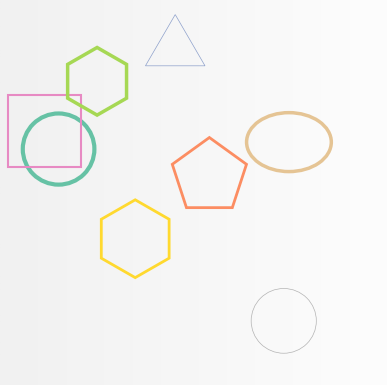[{"shape": "circle", "thickness": 3, "radius": 0.46, "center": [0.151, 0.613]}, {"shape": "pentagon", "thickness": 2, "radius": 0.5, "center": [0.54, 0.542]}, {"shape": "triangle", "thickness": 0.5, "radius": 0.44, "center": [0.452, 0.873]}, {"shape": "square", "thickness": 1.5, "radius": 0.47, "center": [0.116, 0.66]}, {"shape": "hexagon", "thickness": 2.5, "radius": 0.44, "center": [0.251, 0.789]}, {"shape": "hexagon", "thickness": 2, "radius": 0.51, "center": [0.349, 0.38]}, {"shape": "oval", "thickness": 2.5, "radius": 0.55, "center": [0.746, 0.631]}, {"shape": "circle", "thickness": 0.5, "radius": 0.42, "center": [0.732, 0.167]}]